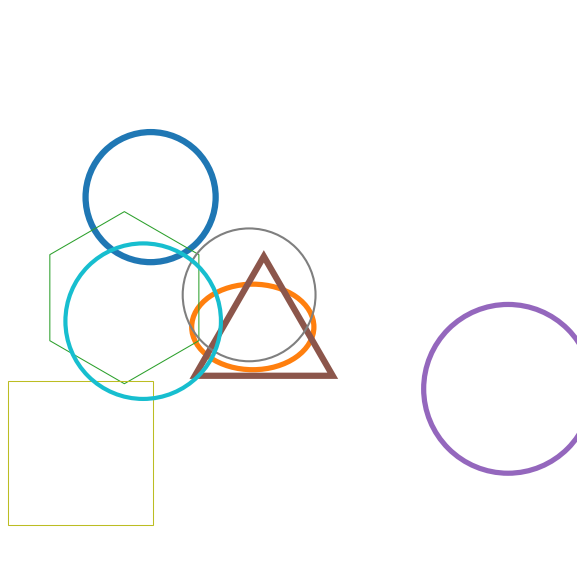[{"shape": "circle", "thickness": 3, "radius": 0.56, "center": [0.261, 0.658]}, {"shape": "oval", "thickness": 2.5, "radius": 0.53, "center": [0.438, 0.433]}, {"shape": "hexagon", "thickness": 0.5, "radius": 0.74, "center": [0.215, 0.484]}, {"shape": "circle", "thickness": 2.5, "radius": 0.73, "center": [0.88, 0.326]}, {"shape": "triangle", "thickness": 3, "radius": 0.69, "center": [0.457, 0.417]}, {"shape": "circle", "thickness": 1, "radius": 0.58, "center": [0.431, 0.489]}, {"shape": "square", "thickness": 0.5, "radius": 0.63, "center": [0.14, 0.214]}, {"shape": "circle", "thickness": 2, "radius": 0.67, "center": [0.248, 0.443]}]